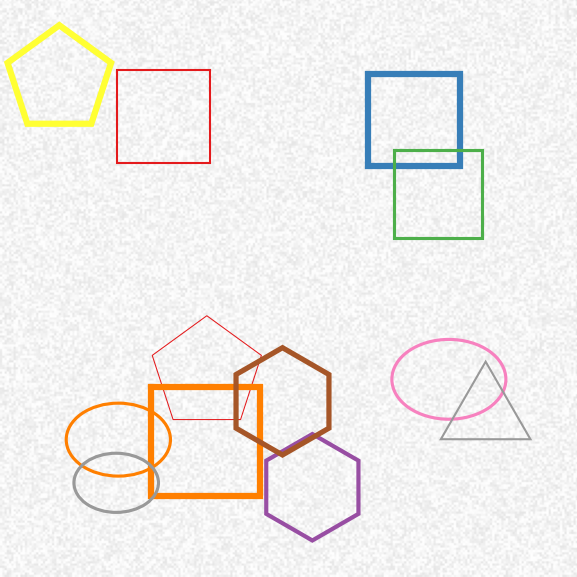[{"shape": "square", "thickness": 1, "radius": 0.4, "center": [0.283, 0.797]}, {"shape": "pentagon", "thickness": 0.5, "radius": 0.5, "center": [0.358, 0.353]}, {"shape": "square", "thickness": 3, "radius": 0.4, "center": [0.717, 0.792]}, {"shape": "square", "thickness": 1.5, "radius": 0.38, "center": [0.758, 0.663]}, {"shape": "hexagon", "thickness": 2, "radius": 0.46, "center": [0.541, 0.155]}, {"shape": "oval", "thickness": 1.5, "radius": 0.45, "center": [0.205, 0.238]}, {"shape": "square", "thickness": 3, "radius": 0.47, "center": [0.356, 0.235]}, {"shape": "pentagon", "thickness": 3, "radius": 0.47, "center": [0.103, 0.861]}, {"shape": "hexagon", "thickness": 2.5, "radius": 0.46, "center": [0.489, 0.304]}, {"shape": "oval", "thickness": 1.5, "radius": 0.49, "center": [0.777, 0.342]}, {"shape": "oval", "thickness": 1.5, "radius": 0.37, "center": [0.201, 0.163]}, {"shape": "triangle", "thickness": 1, "radius": 0.45, "center": [0.841, 0.283]}]